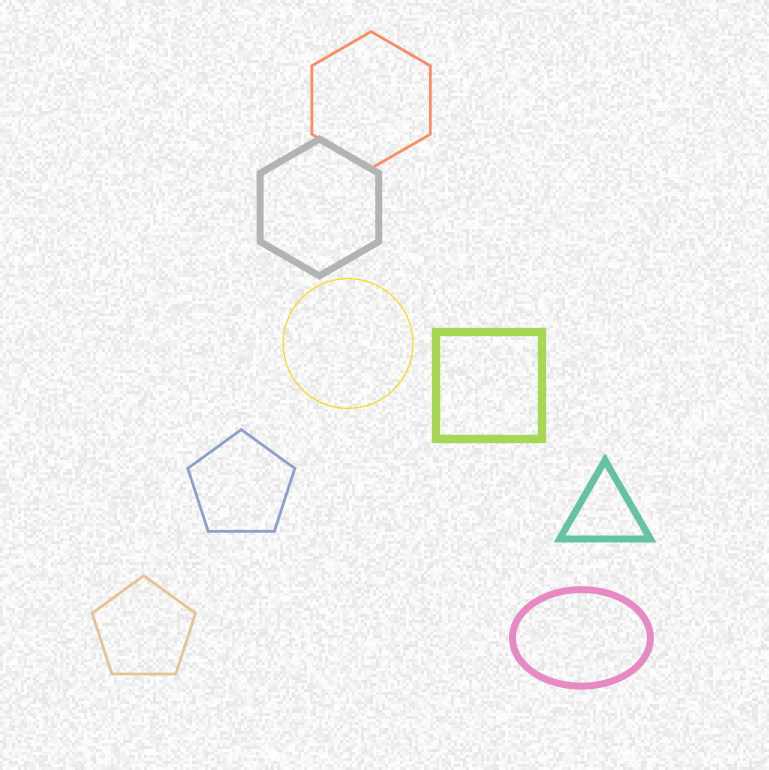[{"shape": "triangle", "thickness": 2.5, "radius": 0.34, "center": [0.786, 0.334]}, {"shape": "hexagon", "thickness": 1, "radius": 0.44, "center": [0.482, 0.87]}, {"shape": "pentagon", "thickness": 1, "radius": 0.37, "center": [0.313, 0.369]}, {"shape": "oval", "thickness": 2.5, "radius": 0.45, "center": [0.755, 0.172]}, {"shape": "square", "thickness": 3, "radius": 0.34, "center": [0.636, 0.499]}, {"shape": "circle", "thickness": 0.5, "radius": 0.42, "center": [0.452, 0.554]}, {"shape": "pentagon", "thickness": 1, "radius": 0.35, "center": [0.187, 0.182]}, {"shape": "hexagon", "thickness": 2.5, "radius": 0.44, "center": [0.415, 0.731]}]